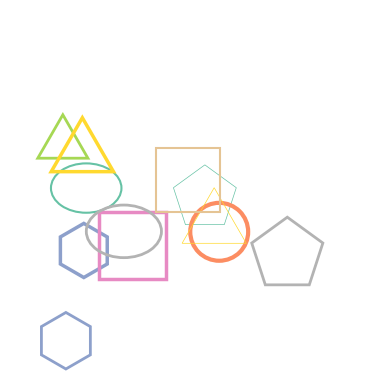[{"shape": "oval", "thickness": 1.5, "radius": 0.46, "center": [0.224, 0.512]}, {"shape": "pentagon", "thickness": 0.5, "radius": 0.43, "center": [0.532, 0.486]}, {"shape": "circle", "thickness": 3, "radius": 0.38, "center": [0.569, 0.398]}, {"shape": "hexagon", "thickness": 2, "radius": 0.37, "center": [0.171, 0.115]}, {"shape": "hexagon", "thickness": 2.5, "radius": 0.35, "center": [0.218, 0.349]}, {"shape": "square", "thickness": 2.5, "radius": 0.44, "center": [0.343, 0.363]}, {"shape": "triangle", "thickness": 2, "radius": 0.38, "center": [0.163, 0.627]}, {"shape": "triangle", "thickness": 0.5, "radius": 0.48, "center": [0.556, 0.416]}, {"shape": "triangle", "thickness": 2.5, "radius": 0.47, "center": [0.214, 0.601]}, {"shape": "square", "thickness": 1.5, "radius": 0.41, "center": [0.489, 0.533]}, {"shape": "oval", "thickness": 2, "radius": 0.49, "center": [0.322, 0.399]}, {"shape": "pentagon", "thickness": 2, "radius": 0.49, "center": [0.746, 0.339]}]